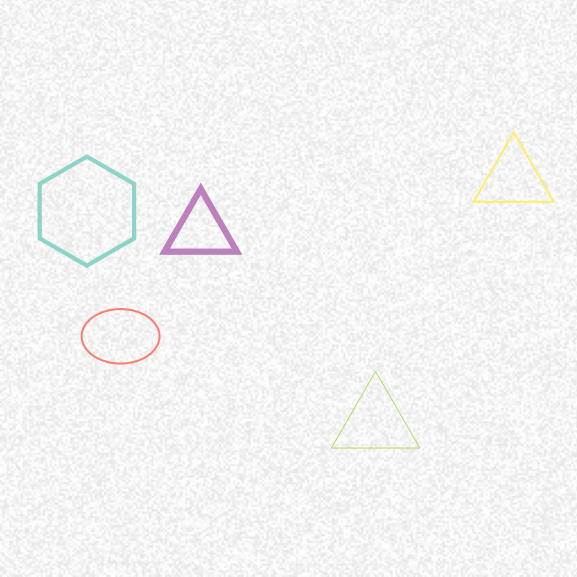[{"shape": "hexagon", "thickness": 2, "radius": 0.47, "center": [0.15, 0.634]}, {"shape": "oval", "thickness": 1, "radius": 0.34, "center": [0.209, 0.417]}, {"shape": "triangle", "thickness": 0.5, "radius": 0.44, "center": [0.65, 0.268]}, {"shape": "triangle", "thickness": 3, "radius": 0.36, "center": [0.348, 0.6]}, {"shape": "triangle", "thickness": 1, "radius": 0.4, "center": [0.89, 0.69]}]